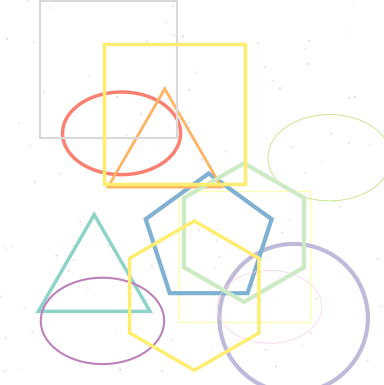[{"shape": "triangle", "thickness": 2.5, "radius": 0.84, "center": [0.245, 0.275]}, {"shape": "square", "thickness": 1, "radius": 0.85, "center": [0.636, 0.335]}, {"shape": "circle", "thickness": 3, "radius": 0.96, "center": [0.763, 0.174]}, {"shape": "oval", "thickness": 2.5, "radius": 0.77, "center": [0.316, 0.654]}, {"shape": "pentagon", "thickness": 3, "radius": 0.86, "center": [0.542, 0.378]}, {"shape": "triangle", "thickness": 2, "radius": 0.85, "center": [0.428, 0.599]}, {"shape": "oval", "thickness": 0.5, "radius": 0.8, "center": [0.856, 0.59]}, {"shape": "oval", "thickness": 0.5, "radius": 0.68, "center": [0.701, 0.203]}, {"shape": "square", "thickness": 1.5, "radius": 0.89, "center": [0.282, 0.819]}, {"shape": "oval", "thickness": 1.5, "radius": 0.8, "center": [0.266, 0.166]}, {"shape": "hexagon", "thickness": 3, "radius": 0.9, "center": [0.634, 0.396]}, {"shape": "hexagon", "thickness": 2.5, "radius": 0.97, "center": [0.505, 0.232]}, {"shape": "square", "thickness": 2.5, "radius": 0.91, "center": [0.453, 0.704]}]